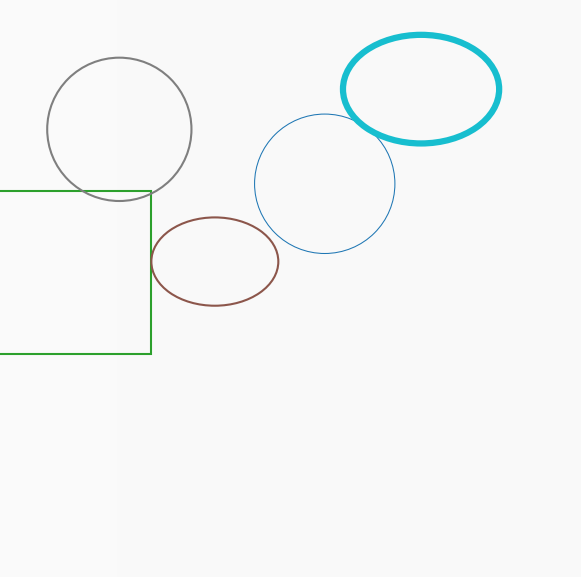[{"shape": "circle", "thickness": 0.5, "radius": 0.6, "center": [0.559, 0.681]}, {"shape": "square", "thickness": 1, "radius": 0.7, "center": [0.12, 0.527]}, {"shape": "oval", "thickness": 1, "radius": 0.55, "center": [0.37, 0.546]}, {"shape": "circle", "thickness": 1, "radius": 0.62, "center": [0.205, 0.775]}, {"shape": "oval", "thickness": 3, "radius": 0.67, "center": [0.724, 0.845]}]